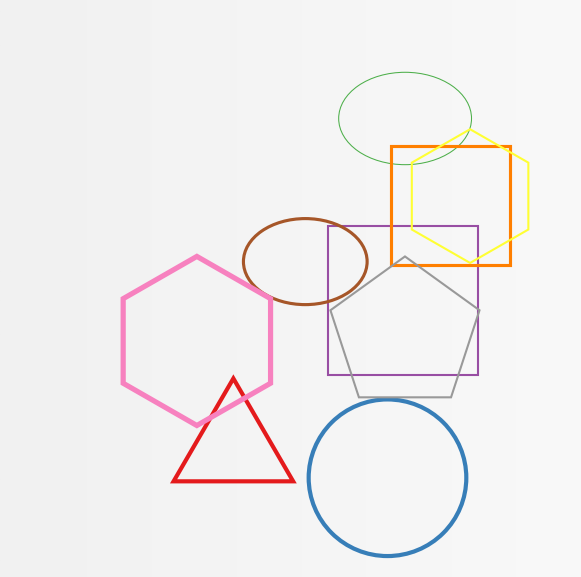[{"shape": "triangle", "thickness": 2, "radius": 0.59, "center": [0.401, 0.225]}, {"shape": "circle", "thickness": 2, "radius": 0.68, "center": [0.667, 0.172]}, {"shape": "oval", "thickness": 0.5, "radius": 0.57, "center": [0.697, 0.794]}, {"shape": "square", "thickness": 1, "radius": 0.64, "center": [0.693, 0.478]}, {"shape": "square", "thickness": 1.5, "radius": 0.51, "center": [0.775, 0.643]}, {"shape": "hexagon", "thickness": 1, "radius": 0.58, "center": [0.809, 0.66]}, {"shape": "oval", "thickness": 1.5, "radius": 0.53, "center": [0.525, 0.546]}, {"shape": "hexagon", "thickness": 2.5, "radius": 0.73, "center": [0.339, 0.409]}, {"shape": "pentagon", "thickness": 1, "radius": 0.67, "center": [0.697, 0.42]}]